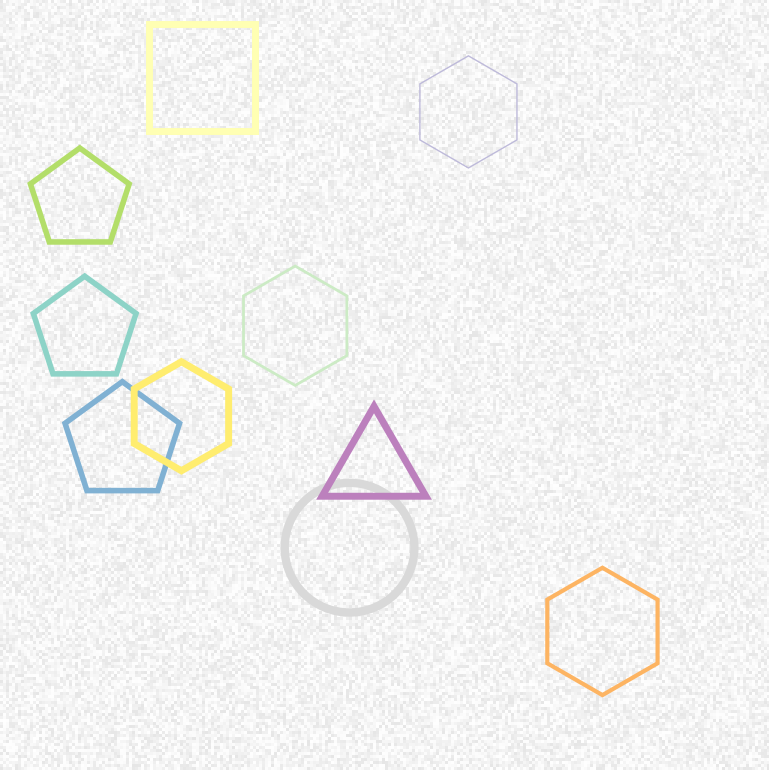[{"shape": "pentagon", "thickness": 2, "radius": 0.35, "center": [0.11, 0.571]}, {"shape": "square", "thickness": 2.5, "radius": 0.35, "center": [0.263, 0.899]}, {"shape": "hexagon", "thickness": 0.5, "radius": 0.36, "center": [0.608, 0.855]}, {"shape": "pentagon", "thickness": 2, "radius": 0.39, "center": [0.159, 0.426]}, {"shape": "hexagon", "thickness": 1.5, "radius": 0.41, "center": [0.782, 0.18]}, {"shape": "pentagon", "thickness": 2, "radius": 0.34, "center": [0.104, 0.74]}, {"shape": "circle", "thickness": 3, "radius": 0.42, "center": [0.454, 0.289]}, {"shape": "triangle", "thickness": 2.5, "radius": 0.39, "center": [0.486, 0.394]}, {"shape": "hexagon", "thickness": 1, "radius": 0.39, "center": [0.383, 0.577]}, {"shape": "hexagon", "thickness": 2.5, "radius": 0.35, "center": [0.236, 0.459]}]